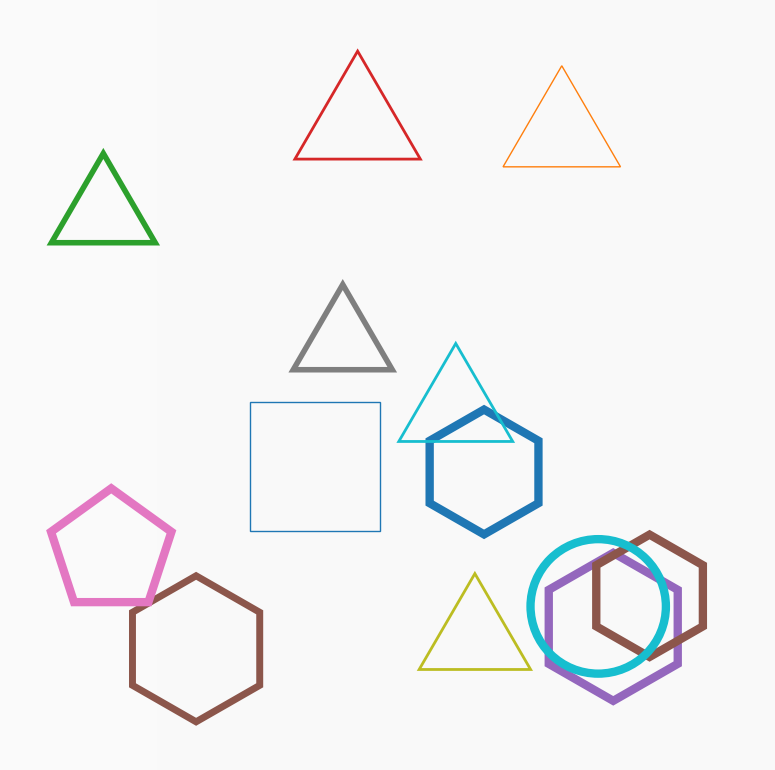[{"shape": "square", "thickness": 0.5, "radius": 0.42, "center": [0.406, 0.394]}, {"shape": "hexagon", "thickness": 3, "radius": 0.41, "center": [0.625, 0.387]}, {"shape": "triangle", "thickness": 0.5, "radius": 0.44, "center": [0.725, 0.827]}, {"shape": "triangle", "thickness": 2, "radius": 0.39, "center": [0.133, 0.723]}, {"shape": "triangle", "thickness": 1, "radius": 0.47, "center": [0.461, 0.84]}, {"shape": "hexagon", "thickness": 3, "radius": 0.48, "center": [0.791, 0.186]}, {"shape": "hexagon", "thickness": 2.5, "radius": 0.47, "center": [0.253, 0.157]}, {"shape": "hexagon", "thickness": 3, "radius": 0.4, "center": [0.838, 0.226]}, {"shape": "pentagon", "thickness": 3, "radius": 0.41, "center": [0.144, 0.284]}, {"shape": "triangle", "thickness": 2, "radius": 0.37, "center": [0.442, 0.557]}, {"shape": "triangle", "thickness": 1, "radius": 0.42, "center": [0.613, 0.172]}, {"shape": "circle", "thickness": 3, "radius": 0.44, "center": [0.772, 0.212]}, {"shape": "triangle", "thickness": 1, "radius": 0.42, "center": [0.588, 0.469]}]